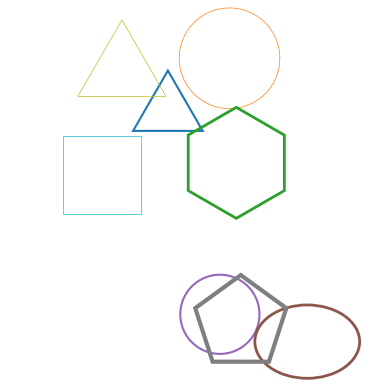[{"shape": "triangle", "thickness": 1.5, "radius": 0.52, "center": [0.436, 0.712]}, {"shape": "circle", "thickness": 0.5, "radius": 0.65, "center": [0.596, 0.849]}, {"shape": "hexagon", "thickness": 2, "radius": 0.72, "center": [0.614, 0.577]}, {"shape": "circle", "thickness": 1.5, "radius": 0.51, "center": [0.571, 0.184]}, {"shape": "oval", "thickness": 2, "radius": 0.68, "center": [0.798, 0.113]}, {"shape": "pentagon", "thickness": 3, "radius": 0.62, "center": [0.625, 0.161]}, {"shape": "triangle", "thickness": 0.5, "radius": 0.66, "center": [0.317, 0.816]}, {"shape": "square", "thickness": 0.5, "radius": 0.51, "center": [0.265, 0.545]}]